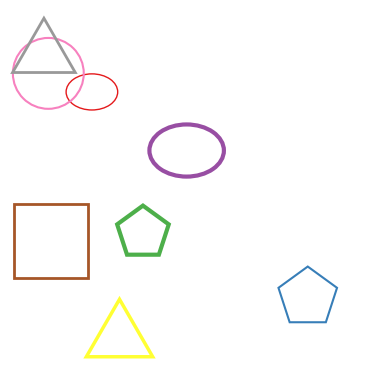[{"shape": "oval", "thickness": 1, "radius": 0.33, "center": [0.239, 0.761]}, {"shape": "pentagon", "thickness": 1.5, "radius": 0.4, "center": [0.799, 0.228]}, {"shape": "pentagon", "thickness": 3, "radius": 0.35, "center": [0.371, 0.395]}, {"shape": "oval", "thickness": 3, "radius": 0.48, "center": [0.485, 0.609]}, {"shape": "triangle", "thickness": 2.5, "radius": 0.5, "center": [0.31, 0.123]}, {"shape": "square", "thickness": 2, "radius": 0.48, "center": [0.133, 0.374]}, {"shape": "circle", "thickness": 1.5, "radius": 0.46, "center": [0.126, 0.809]}, {"shape": "triangle", "thickness": 2, "radius": 0.47, "center": [0.114, 0.859]}]